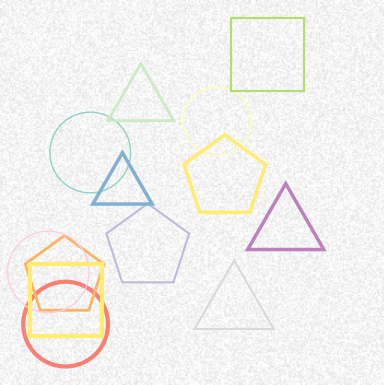[{"shape": "circle", "thickness": 1, "radius": 0.52, "center": [0.234, 0.604]}, {"shape": "circle", "thickness": 1, "radius": 0.44, "center": [0.563, 0.685]}, {"shape": "pentagon", "thickness": 1.5, "radius": 0.57, "center": [0.384, 0.358]}, {"shape": "circle", "thickness": 3, "radius": 0.55, "center": [0.17, 0.158]}, {"shape": "triangle", "thickness": 2.5, "radius": 0.44, "center": [0.318, 0.514]}, {"shape": "pentagon", "thickness": 2, "radius": 0.54, "center": [0.168, 0.281]}, {"shape": "square", "thickness": 1.5, "radius": 0.47, "center": [0.694, 0.858]}, {"shape": "circle", "thickness": 1, "radius": 0.53, "center": [0.126, 0.294]}, {"shape": "triangle", "thickness": 1.5, "radius": 0.59, "center": [0.608, 0.205]}, {"shape": "triangle", "thickness": 2.5, "radius": 0.57, "center": [0.742, 0.409]}, {"shape": "triangle", "thickness": 2, "radius": 0.49, "center": [0.366, 0.736]}, {"shape": "square", "thickness": 3, "radius": 0.47, "center": [0.172, 0.221]}, {"shape": "pentagon", "thickness": 2.5, "radius": 0.56, "center": [0.584, 0.539]}]